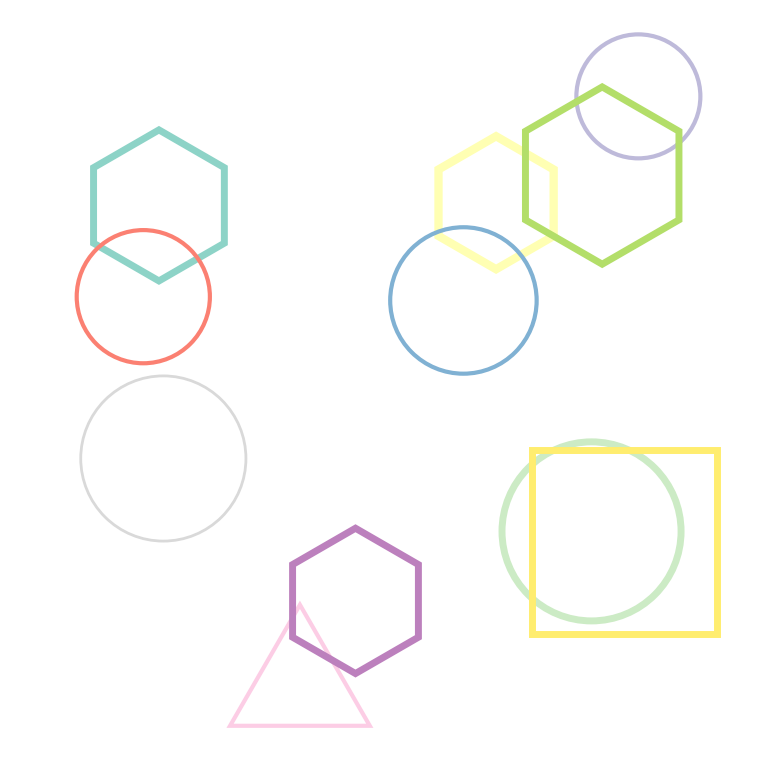[{"shape": "hexagon", "thickness": 2.5, "radius": 0.49, "center": [0.206, 0.733]}, {"shape": "hexagon", "thickness": 3, "radius": 0.43, "center": [0.644, 0.737]}, {"shape": "circle", "thickness": 1.5, "radius": 0.4, "center": [0.829, 0.875]}, {"shape": "circle", "thickness": 1.5, "radius": 0.43, "center": [0.186, 0.615]}, {"shape": "circle", "thickness": 1.5, "radius": 0.48, "center": [0.602, 0.61]}, {"shape": "hexagon", "thickness": 2.5, "radius": 0.58, "center": [0.782, 0.772]}, {"shape": "triangle", "thickness": 1.5, "radius": 0.52, "center": [0.39, 0.11]}, {"shape": "circle", "thickness": 1, "radius": 0.54, "center": [0.212, 0.405]}, {"shape": "hexagon", "thickness": 2.5, "radius": 0.47, "center": [0.462, 0.22]}, {"shape": "circle", "thickness": 2.5, "radius": 0.58, "center": [0.768, 0.31]}, {"shape": "square", "thickness": 2.5, "radius": 0.6, "center": [0.811, 0.296]}]